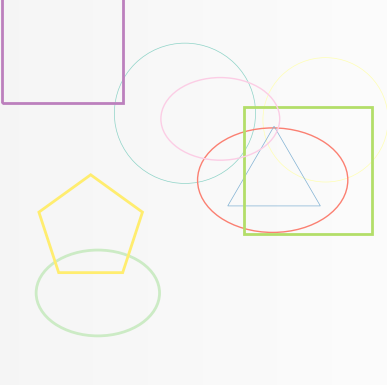[{"shape": "circle", "thickness": 0.5, "radius": 0.91, "center": [0.477, 0.706]}, {"shape": "circle", "thickness": 0.5, "radius": 0.81, "center": [0.84, 0.689]}, {"shape": "oval", "thickness": 1, "radius": 0.97, "center": [0.704, 0.532]}, {"shape": "triangle", "thickness": 0.5, "radius": 0.69, "center": [0.707, 0.534]}, {"shape": "square", "thickness": 2, "radius": 0.83, "center": [0.795, 0.557]}, {"shape": "oval", "thickness": 1, "radius": 0.77, "center": [0.569, 0.691]}, {"shape": "square", "thickness": 2, "radius": 0.78, "center": [0.161, 0.889]}, {"shape": "oval", "thickness": 2, "radius": 0.8, "center": [0.252, 0.239]}, {"shape": "pentagon", "thickness": 2, "radius": 0.7, "center": [0.234, 0.406]}]